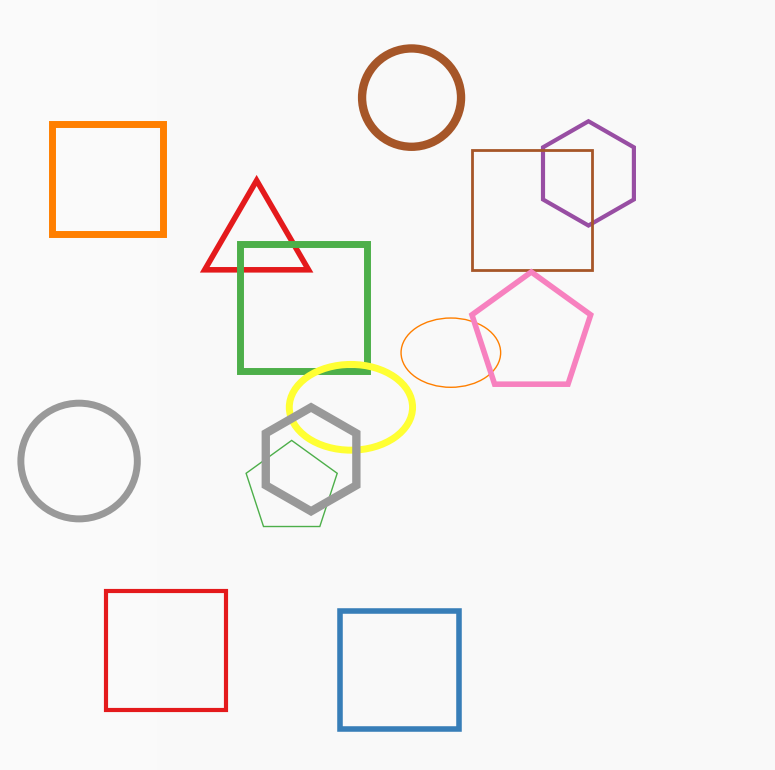[{"shape": "square", "thickness": 1.5, "radius": 0.39, "center": [0.214, 0.155]}, {"shape": "triangle", "thickness": 2, "radius": 0.39, "center": [0.331, 0.688]}, {"shape": "square", "thickness": 2, "radius": 0.39, "center": [0.515, 0.13]}, {"shape": "square", "thickness": 2.5, "radius": 0.41, "center": [0.391, 0.6]}, {"shape": "pentagon", "thickness": 0.5, "radius": 0.31, "center": [0.376, 0.366]}, {"shape": "hexagon", "thickness": 1.5, "radius": 0.34, "center": [0.759, 0.775]}, {"shape": "oval", "thickness": 0.5, "radius": 0.32, "center": [0.582, 0.542]}, {"shape": "square", "thickness": 2.5, "radius": 0.36, "center": [0.138, 0.768]}, {"shape": "oval", "thickness": 2.5, "radius": 0.4, "center": [0.453, 0.471]}, {"shape": "square", "thickness": 1, "radius": 0.39, "center": [0.686, 0.728]}, {"shape": "circle", "thickness": 3, "radius": 0.32, "center": [0.531, 0.873]}, {"shape": "pentagon", "thickness": 2, "radius": 0.4, "center": [0.686, 0.566]}, {"shape": "hexagon", "thickness": 3, "radius": 0.34, "center": [0.401, 0.404]}, {"shape": "circle", "thickness": 2.5, "radius": 0.38, "center": [0.102, 0.401]}]